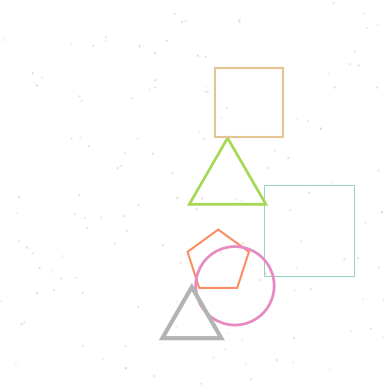[{"shape": "square", "thickness": 0.5, "radius": 0.59, "center": [0.802, 0.402]}, {"shape": "pentagon", "thickness": 1.5, "radius": 0.42, "center": [0.567, 0.32]}, {"shape": "circle", "thickness": 2, "radius": 0.51, "center": [0.61, 0.258]}, {"shape": "triangle", "thickness": 2, "radius": 0.57, "center": [0.591, 0.527]}, {"shape": "square", "thickness": 1.5, "radius": 0.45, "center": [0.647, 0.733]}, {"shape": "triangle", "thickness": 3, "radius": 0.44, "center": [0.498, 0.166]}]